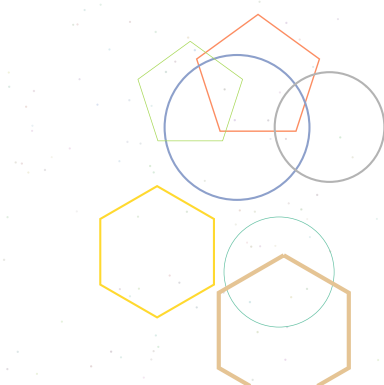[{"shape": "circle", "thickness": 0.5, "radius": 0.72, "center": [0.725, 0.293]}, {"shape": "pentagon", "thickness": 1, "radius": 0.84, "center": [0.67, 0.795]}, {"shape": "circle", "thickness": 1.5, "radius": 0.94, "center": [0.616, 0.669]}, {"shape": "pentagon", "thickness": 0.5, "radius": 0.71, "center": [0.494, 0.75]}, {"shape": "hexagon", "thickness": 1.5, "radius": 0.85, "center": [0.408, 0.346]}, {"shape": "hexagon", "thickness": 3, "radius": 0.98, "center": [0.737, 0.142]}, {"shape": "circle", "thickness": 1.5, "radius": 0.71, "center": [0.856, 0.67]}]